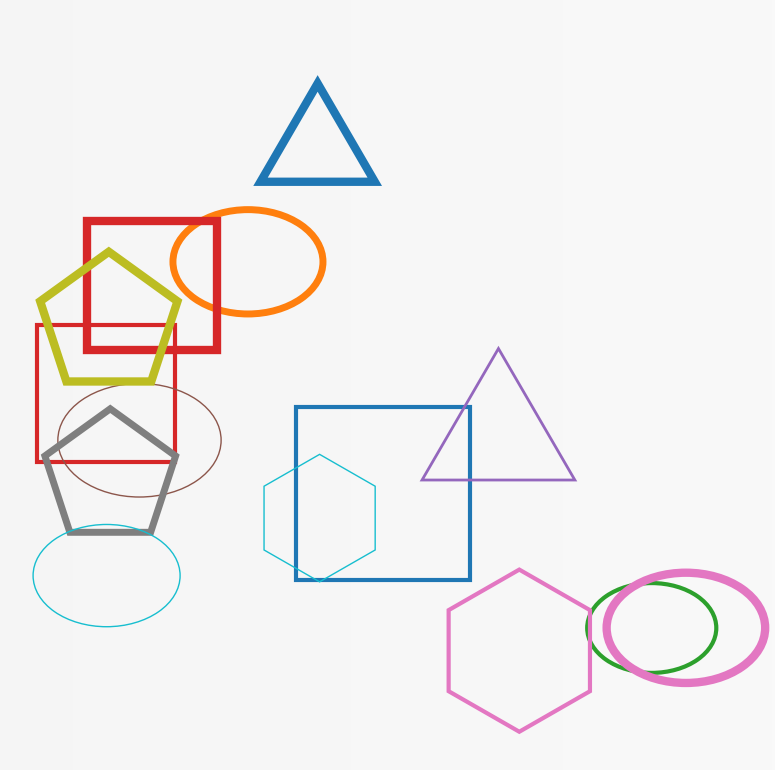[{"shape": "triangle", "thickness": 3, "radius": 0.43, "center": [0.41, 0.807]}, {"shape": "square", "thickness": 1.5, "radius": 0.56, "center": [0.494, 0.359]}, {"shape": "oval", "thickness": 2.5, "radius": 0.48, "center": [0.32, 0.66]}, {"shape": "oval", "thickness": 1.5, "radius": 0.42, "center": [0.841, 0.184]}, {"shape": "square", "thickness": 1.5, "radius": 0.45, "center": [0.136, 0.489]}, {"shape": "square", "thickness": 3, "radius": 0.42, "center": [0.196, 0.629]}, {"shape": "triangle", "thickness": 1, "radius": 0.57, "center": [0.643, 0.434]}, {"shape": "oval", "thickness": 0.5, "radius": 0.53, "center": [0.18, 0.428]}, {"shape": "hexagon", "thickness": 1.5, "radius": 0.53, "center": [0.67, 0.155]}, {"shape": "oval", "thickness": 3, "radius": 0.51, "center": [0.885, 0.185]}, {"shape": "pentagon", "thickness": 2.5, "radius": 0.44, "center": [0.142, 0.38]}, {"shape": "pentagon", "thickness": 3, "radius": 0.47, "center": [0.14, 0.58]}, {"shape": "hexagon", "thickness": 0.5, "radius": 0.41, "center": [0.412, 0.327]}, {"shape": "oval", "thickness": 0.5, "radius": 0.47, "center": [0.138, 0.252]}]